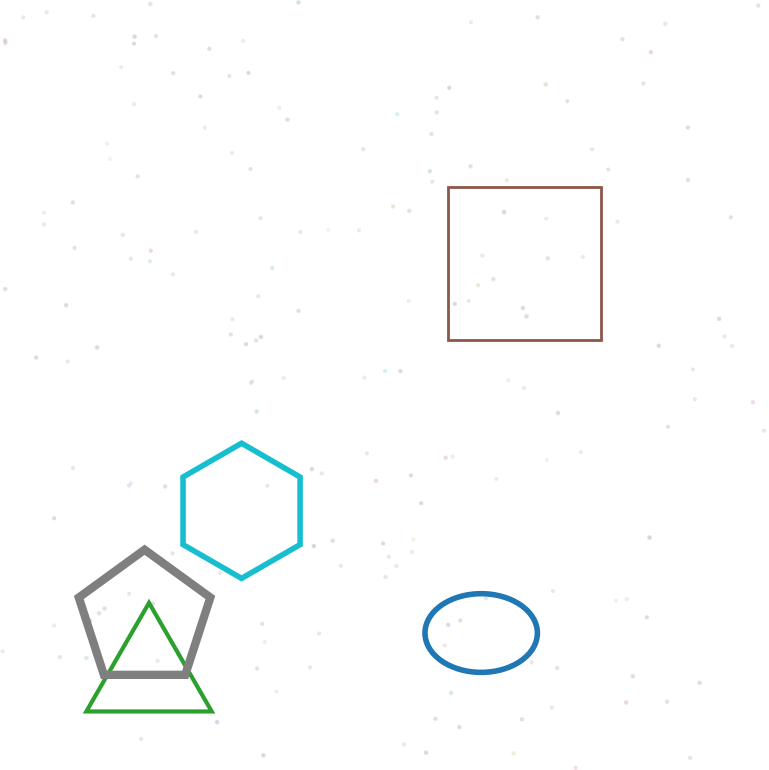[{"shape": "oval", "thickness": 2, "radius": 0.36, "center": [0.625, 0.178]}, {"shape": "triangle", "thickness": 1.5, "radius": 0.47, "center": [0.194, 0.123]}, {"shape": "square", "thickness": 1, "radius": 0.5, "center": [0.682, 0.657]}, {"shape": "pentagon", "thickness": 3, "radius": 0.45, "center": [0.188, 0.196]}, {"shape": "hexagon", "thickness": 2, "radius": 0.44, "center": [0.314, 0.337]}]